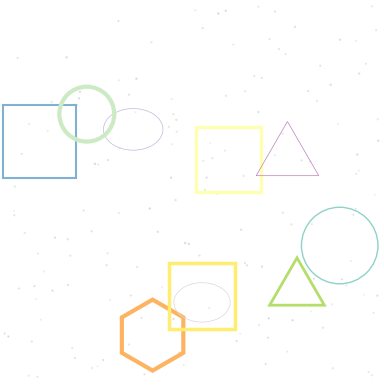[{"shape": "circle", "thickness": 1, "radius": 0.5, "center": [0.882, 0.362]}, {"shape": "square", "thickness": 2.5, "radius": 0.42, "center": [0.593, 0.586]}, {"shape": "oval", "thickness": 0.5, "radius": 0.39, "center": [0.346, 0.664]}, {"shape": "square", "thickness": 1.5, "radius": 0.47, "center": [0.103, 0.633]}, {"shape": "hexagon", "thickness": 3, "radius": 0.46, "center": [0.396, 0.13]}, {"shape": "triangle", "thickness": 2, "radius": 0.41, "center": [0.771, 0.248]}, {"shape": "oval", "thickness": 0.5, "radius": 0.37, "center": [0.525, 0.215]}, {"shape": "triangle", "thickness": 0.5, "radius": 0.47, "center": [0.747, 0.591]}, {"shape": "circle", "thickness": 3, "radius": 0.36, "center": [0.225, 0.704]}, {"shape": "square", "thickness": 2.5, "radius": 0.43, "center": [0.524, 0.231]}]